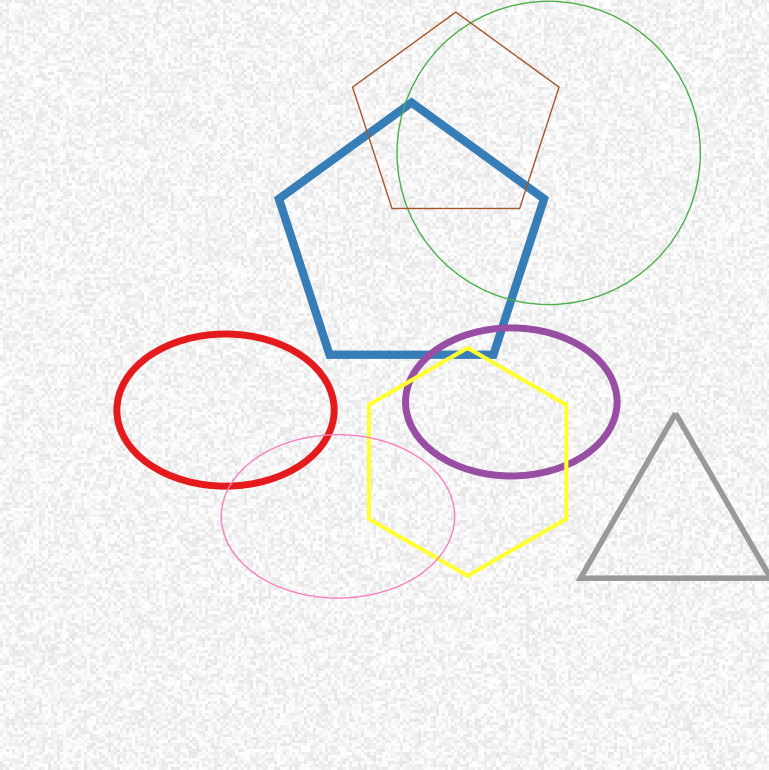[{"shape": "oval", "thickness": 2.5, "radius": 0.71, "center": [0.293, 0.467]}, {"shape": "pentagon", "thickness": 3, "radius": 0.91, "center": [0.534, 0.686]}, {"shape": "circle", "thickness": 0.5, "radius": 0.98, "center": [0.713, 0.801]}, {"shape": "oval", "thickness": 2.5, "radius": 0.69, "center": [0.664, 0.478]}, {"shape": "hexagon", "thickness": 1.5, "radius": 0.74, "center": [0.607, 0.4]}, {"shape": "pentagon", "thickness": 0.5, "radius": 0.7, "center": [0.592, 0.843]}, {"shape": "oval", "thickness": 0.5, "radius": 0.76, "center": [0.439, 0.329]}, {"shape": "triangle", "thickness": 2, "radius": 0.71, "center": [0.877, 0.32]}]